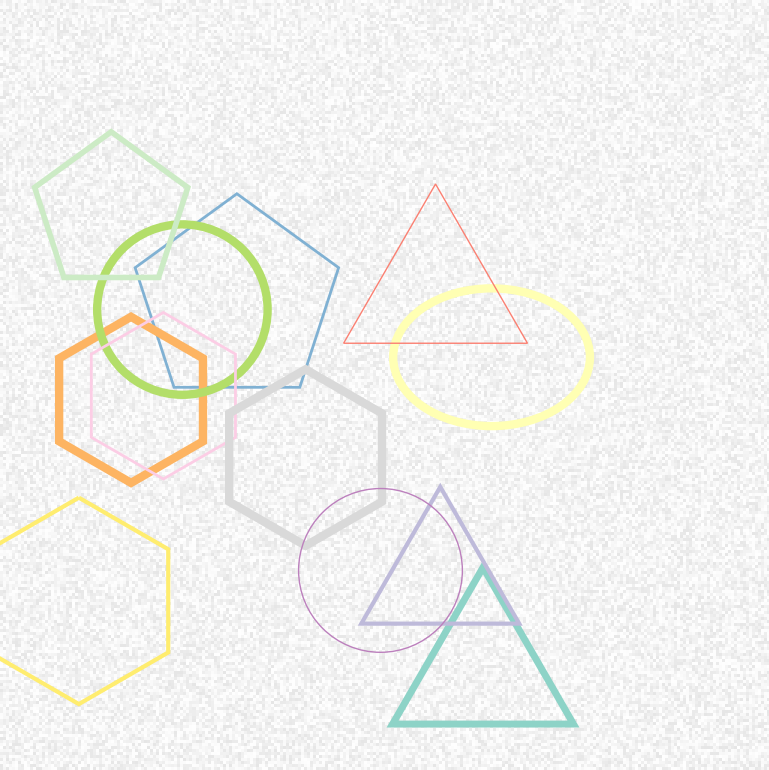[{"shape": "triangle", "thickness": 2.5, "radius": 0.68, "center": [0.627, 0.127]}, {"shape": "oval", "thickness": 3, "radius": 0.64, "center": [0.638, 0.536]}, {"shape": "triangle", "thickness": 1.5, "radius": 0.59, "center": [0.572, 0.249]}, {"shape": "triangle", "thickness": 0.5, "radius": 0.69, "center": [0.566, 0.623]}, {"shape": "pentagon", "thickness": 1, "radius": 0.69, "center": [0.308, 0.609]}, {"shape": "hexagon", "thickness": 3, "radius": 0.54, "center": [0.17, 0.481]}, {"shape": "circle", "thickness": 3, "radius": 0.55, "center": [0.237, 0.598]}, {"shape": "hexagon", "thickness": 1, "radius": 0.54, "center": [0.212, 0.486]}, {"shape": "hexagon", "thickness": 3, "radius": 0.57, "center": [0.397, 0.406]}, {"shape": "circle", "thickness": 0.5, "radius": 0.53, "center": [0.494, 0.259]}, {"shape": "pentagon", "thickness": 2, "radius": 0.52, "center": [0.144, 0.724]}, {"shape": "hexagon", "thickness": 1.5, "radius": 0.67, "center": [0.102, 0.22]}]